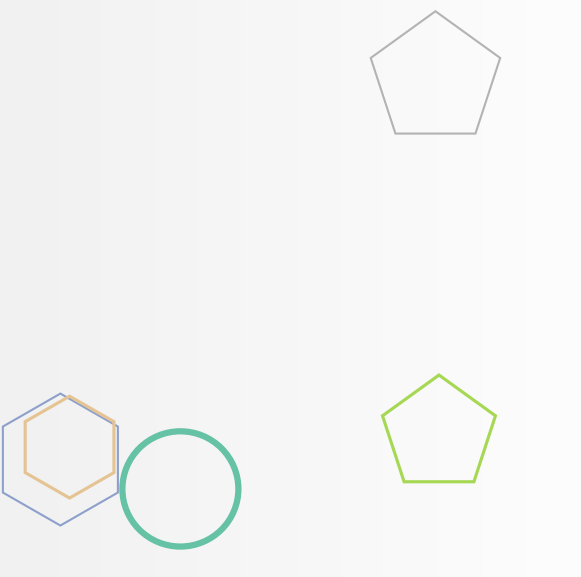[{"shape": "circle", "thickness": 3, "radius": 0.5, "center": [0.31, 0.153]}, {"shape": "hexagon", "thickness": 1, "radius": 0.57, "center": [0.104, 0.203]}, {"shape": "pentagon", "thickness": 1.5, "radius": 0.51, "center": [0.755, 0.248]}, {"shape": "hexagon", "thickness": 1.5, "radius": 0.44, "center": [0.12, 0.225]}, {"shape": "pentagon", "thickness": 1, "radius": 0.59, "center": [0.749, 0.863]}]